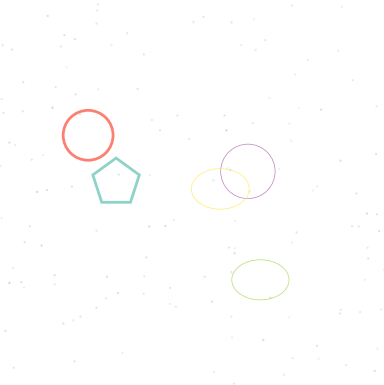[{"shape": "pentagon", "thickness": 2, "radius": 0.32, "center": [0.302, 0.526]}, {"shape": "circle", "thickness": 2, "radius": 0.32, "center": [0.229, 0.649]}, {"shape": "oval", "thickness": 0.5, "radius": 0.37, "center": [0.676, 0.273]}, {"shape": "circle", "thickness": 0.5, "radius": 0.35, "center": [0.644, 0.555]}, {"shape": "oval", "thickness": 0.5, "radius": 0.38, "center": [0.572, 0.509]}]